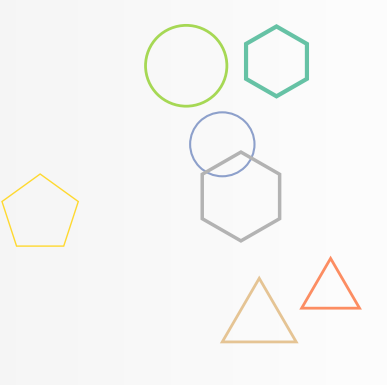[{"shape": "hexagon", "thickness": 3, "radius": 0.45, "center": [0.714, 0.841]}, {"shape": "triangle", "thickness": 2, "radius": 0.43, "center": [0.853, 0.243]}, {"shape": "circle", "thickness": 1.5, "radius": 0.42, "center": [0.574, 0.625]}, {"shape": "circle", "thickness": 2, "radius": 0.52, "center": [0.481, 0.829]}, {"shape": "pentagon", "thickness": 1, "radius": 0.52, "center": [0.104, 0.445]}, {"shape": "triangle", "thickness": 2, "radius": 0.55, "center": [0.669, 0.167]}, {"shape": "hexagon", "thickness": 2.5, "radius": 0.58, "center": [0.622, 0.49]}]